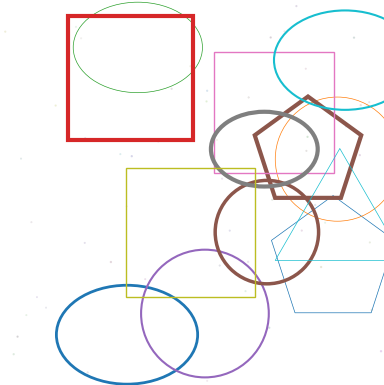[{"shape": "oval", "thickness": 2, "radius": 0.92, "center": [0.33, 0.131]}, {"shape": "pentagon", "thickness": 0.5, "radius": 0.84, "center": [0.865, 0.324]}, {"shape": "circle", "thickness": 0.5, "radius": 0.81, "center": [0.876, 0.587]}, {"shape": "oval", "thickness": 0.5, "radius": 0.84, "center": [0.358, 0.877]}, {"shape": "square", "thickness": 3, "radius": 0.81, "center": [0.339, 0.797]}, {"shape": "circle", "thickness": 1.5, "radius": 0.83, "center": [0.532, 0.186]}, {"shape": "pentagon", "thickness": 3, "radius": 0.73, "center": [0.8, 0.604]}, {"shape": "circle", "thickness": 2.5, "radius": 0.67, "center": [0.693, 0.397]}, {"shape": "square", "thickness": 1, "radius": 0.78, "center": [0.711, 0.708]}, {"shape": "oval", "thickness": 3, "radius": 0.69, "center": [0.687, 0.613]}, {"shape": "square", "thickness": 1, "radius": 0.84, "center": [0.495, 0.396]}, {"shape": "oval", "thickness": 1.5, "radius": 0.92, "center": [0.896, 0.844]}, {"shape": "triangle", "thickness": 0.5, "radius": 0.97, "center": [0.883, 0.42]}]